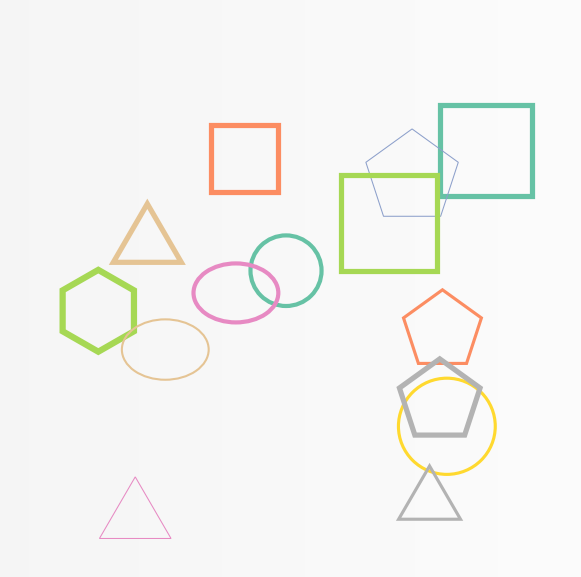[{"shape": "circle", "thickness": 2, "radius": 0.31, "center": [0.492, 0.53]}, {"shape": "square", "thickness": 2.5, "radius": 0.4, "center": [0.836, 0.738]}, {"shape": "square", "thickness": 2.5, "radius": 0.29, "center": [0.421, 0.725]}, {"shape": "pentagon", "thickness": 1.5, "radius": 0.35, "center": [0.761, 0.427]}, {"shape": "pentagon", "thickness": 0.5, "radius": 0.42, "center": [0.709, 0.692]}, {"shape": "oval", "thickness": 2, "radius": 0.36, "center": [0.406, 0.492]}, {"shape": "triangle", "thickness": 0.5, "radius": 0.36, "center": [0.233, 0.102]}, {"shape": "hexagon", "thickness": 3, "radius": 0.35, "center": [0.169, 0.461]}, {"shape": "square", "thickness": 2.5, "radius": 0.41, "center": [0.67, 0.613]}, {"shape": "circle", "thickness": 1.5, "radius": 0.42, "center": [0.769, 0.261]}, {"shape": "triangle", "thickness": 2.5, "radius": 0.34, "center": [0.253, 0.579]}, {"shape": "oval", "thickness": 1, "radius": 0.37, "center": [0.284, 0.394]}, {"shape": "pentagon", "thickness": 2.5, "radius": 0.36, "center": [0.757, 0.305]}, {"shape": "triangle", "thickness": 1.5, "radius": 0.31, "center": [0.739, 0.131]}]